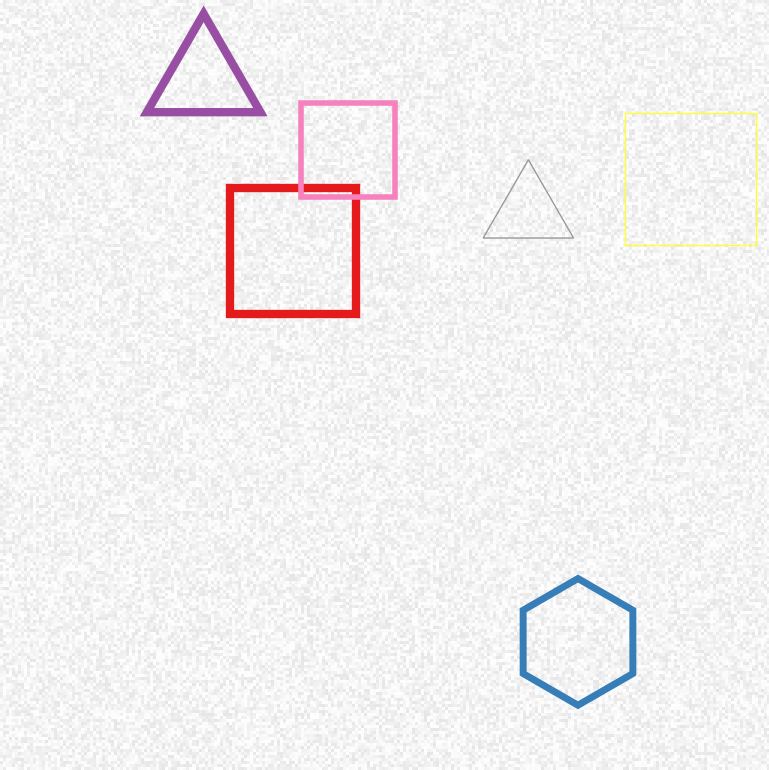[{"shape": "square", "thickness": 3, "radius": 0.41, "center": [0.381, 0.674]}, {"shape": "hexagon", "thickness": 2.5, "radius": 0.41, "center": [0.751, 0.166]}, {"shape": "triangle", "thickness": 3, "radius": 0.43, "center": [0.264, 0.897]}, {"shape": "square", "thickness": 0.5, "radius": 0.43, "center": [0.897, 0.767]}, {"shape": "square", "thickness": 2, "radius": 0.3, "center": [0.452, 0.805]}, {"shape": "triangle", "thickness": 0.5, "radius": 0.34, "center": [0.686, 0.725]}]